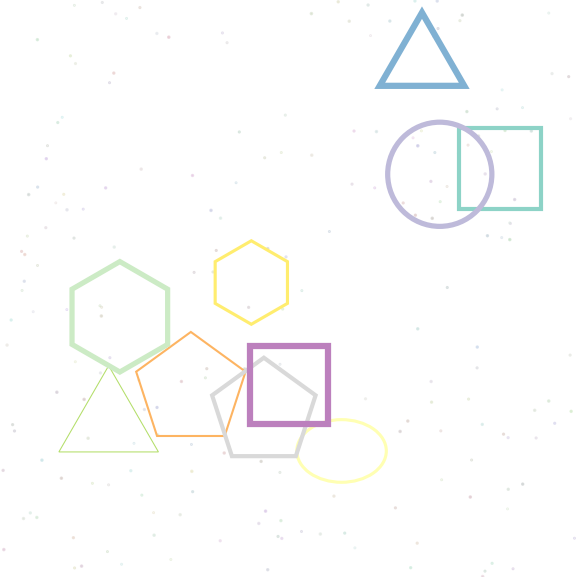[{"shape": "square", "thickness": 2, "radius": 0.35, "center": [0.866, 0.707]}, {"shape": "oval", "thickness": 1.5, "radius": 0.39, "center": [0.591, 0.218]}, {"shape": "circle", "thickness": 2.5, "radius": 0.45, "center": [0.762, 0.697]}, {"shape": "triangle", "thickness": 3, "radius": 0.42, "center": [0.731, 0.893]}, {"shape": "pentagon", "thickness": 1, "radius": 0.5, "center": [0.33, 0.325]}, {"shape": "triangle", "thickness": 0.5, "radius": 0.5, "center": [0.188, 0.266]}, {"shape": "pentagon", "thickness": 2, "radius": 0.47, "center": [0.457, 0.285]}, {"shape": "square", "thickness": 3, "radius": 0.34, "center": [0.501, 0.332]}, {"shape": "hexagon", "thickness": 2.5, "radius": 0.48, "center": [0.208, 0.451]}, {"shape": "hexagon", "thickness": 1.5, "radius": 0.36, "center": [0.435, 0.51]}]